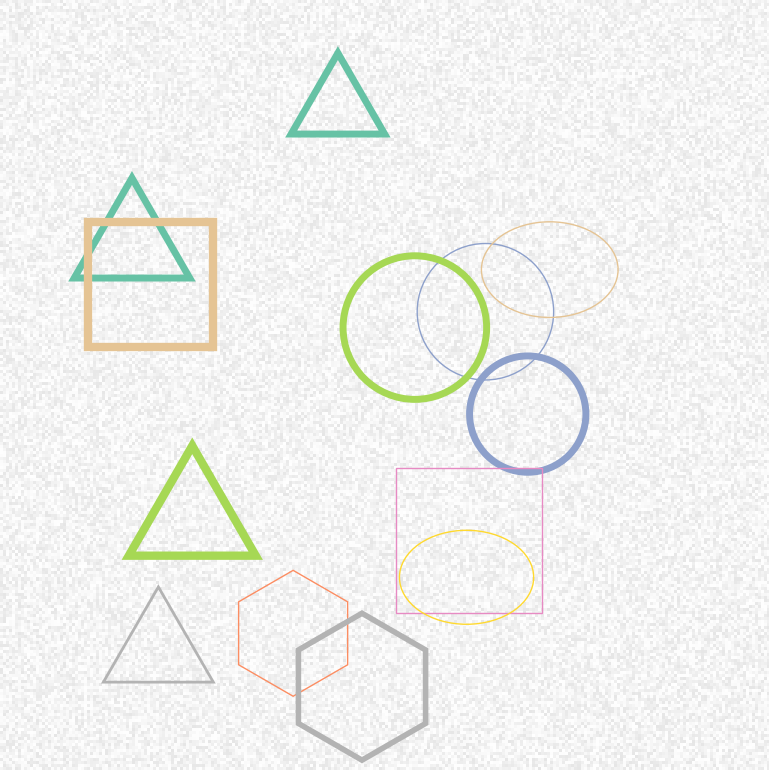[{"shape": "triangle", "thickness": 2.5, "radius": 0.35, "center": [0.439, 0.861]}, {"shape": "triangle", "thickness": 2.5, "radius": 0.43, "center": [0.171, 0.682]}, {"shape": "hexagon", "thickness": 0.5, "radius": 0.41, "center": [0.381, 0.178]}, {"shape": "circle", "thickness": 0.5, "radius": 0.44, "center": [0.63, 0.595]}, {"shape": "circle", "thickness": 2.5, "radius": 0.38, "center": [0.685, 0.462]}, {"shape": "square", "thickness": 0.5, "radius": 0.47, "center": [0.609, 0.298]}, {"shape": "circle", "thickness": 2.5, "radius": 0.47, "center": [0.539, 0.575]}, {"shape": "triangle", "thickness": 3, "radius": 0.48, "center": [0.25, 0.326]}, {"shape": "oval", "thickness": 0.5, "radius": 0.44, "center": [0.606, 0.25]}, {"shape": "square", "thickness": 3, "radius": 0.4, "center": [0.195, 0.63]}, {"shape": "oval", "thickness": 0.5, "radius": 0.44, "center": [0.714, 0.65]}, {"shape": "triangle", "thickness": 1, "radius": 0.41, "center": [0.206, 0.155]}, {"shape": "hexagon", "thickness": 2, "radius": 0.48, "center": [0.47, 0.108]}]